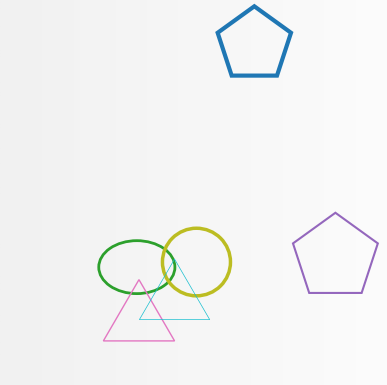[{"shape": "pentagon", "thickness": 3, "radius": 0.5, "center": [0.656, 0.884]}, {"shape": "oval", "thickness": 2, "radius": 0.49, "center": [0.353, 0.306]}, {"shape": "pentagon", "thickness": 1.5, "radius": 0.58, "center": [0.866, 0.332]}, {"shape": "triangle", "thickness": 1, "radius": 0.53, "center": [0.359, 0.168]}, {"shape": "circle", "thickness": 2.5, "radius": 0.44, "center": [0.507, 0.319]}, {"shape": "triangle", "thickness": 0.5, "radius": 0.52, "center": [0.45, 0.222]}]